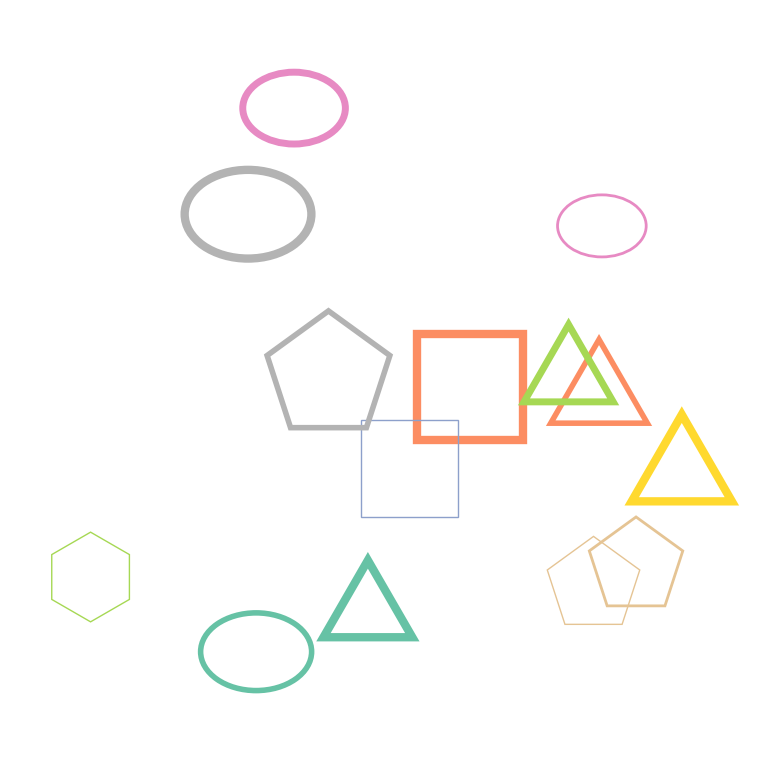[{"shape": "oval", "thickness": 2, "radius": 0.36, "center": [0.333, 0.154]}, {"shape": "triangle", "thickness": 3, "radius": 0.33, "center": [0.478, 0.206]}, {"shape": "square", "thickness": 3, "radius": 0.34, "center": [0.61, 0.497]}, {"shape": "triangle", "thickness": 2, "radius": 0.36, "center": [0.778, 0.487]}, {"shape": "square", "thickness": 0.5, "radius": 0.31, "center": [0.532, 0.392]}, {"shape": "oval", "thickness": 2.5, "radius": 0.33, "center": [0.382, 0.86]}, {"shape": "oval", "thickness": 1, "radius": 0.29, "center": [0.782, 0.707]}, {"shape": "triangle", "thickness": 2.5, "radius": 0.33, "center": [0.738, 0.512]}, {"shape": "hexagon", "thickness": 0.5, "radius": 0.29, "center": [0.118, 0.251]}, {"shape": "triangle", "thickness": 3, "radius": 0.38, "center": [0.885, 0.386]}, {"shape": "pentagon", "thickness": 0.5, "radius": 0.32, "center": [0.771, 0.24]}, {"shape": "pentagon", "thickness": 1, "radius": 0.32, "center": [0.826, 0.265]}, {"shape": "oval", "thickness": 3, "radius": 0.41, "center": [0.322, 0.722]}, {"shape": "pentagon", "thickness": 2, "radius": 0.42, "center": [0.427, 0.512]}]